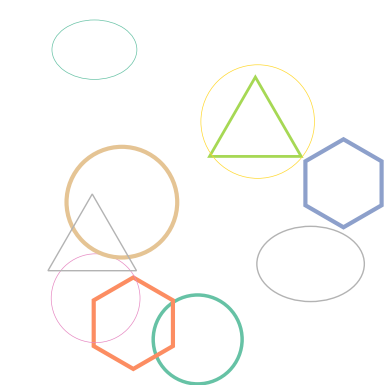[{"shape": "circle", "thickness": 2.5, "radius": 0.58, "center": [0.513, 0.118]}, {"shape": "oval", "thickness": 0.5, "radius": 0.55, "center": [0.245, 0.871]}, {"shape": "hexagon", "thickness": 3, "radius": 0.59, "center": [0.346, 0.161]}, {"shape": "hexagon", "thickness": 3, "radius": 0.57, "center": [0.892, 0.524]}, {"shape": "circle", "thickness": 0.5, "radius": 0.58, "center": [0.248, 0.225]}, {"shape": "triangle", "thickness": 2, "radius": 0.69, "center": [0.663, 0.662]}, {"shape": "circle", "thickness": 0.5, "radius": 0.74, "center": [0.669, 0.684]}, {"shape": "circle", "thickness": 3, "radius": 0.72, "center": [0.317, 0.475]}, {"shape": "triangle", "thickness": 1, "radius": 0.66, "center": [0.24, 0.363]}, {"shape": "oval", "thickness": 1, "radius": 0.7, "center": [0.807, 0.314]}]